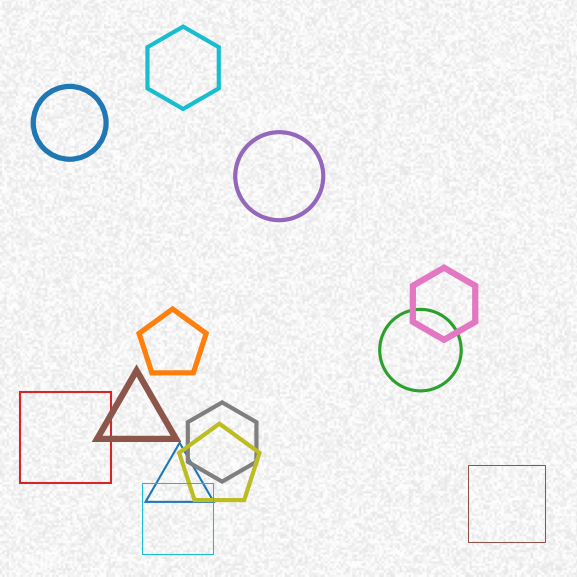[{"shape": "triangle", "thickness": 1, "radius": 0.34, "center": [0.311, 0.164]}, {"shape": "circle", "thickness": 2.5, "radius": 0.32, "center": [0.121, 0.786]}, {"shape": "pentagon", "thickness": 2.5, "radius": 0.31, "center": [0.299, 0.403]}, {"shape": "circle", "thickness": 1.5, "radius": 0.35, "center": [0.728, 0.393]}, {"shape": "square", "thickness": 1, "radius": 0.39, "center": [0.113, 0.242]}, {"shape": "circle", "thickness": 2, "radius": 0.38, "center": [0.484, 0.694]}, {"shape": "triangle", "thickness": 3, "radius": 0.39, "center": [0.236, 0.279]}, {"shape": "square", "thickness": 0.5, "radius": 0.33, "center": [0.878, 0.127]}, {"shape": "hexagon", "thickness": 3, "radius": 0.31, "center": [0.769, 0.473]}, {"shape": "hexagon", "thickness": 2, "radius": 0.34, "center": [0.385, 0.234]}, {"shape": "pentagon", "thickness": 2, "radius": 0.37, "center": [0.38, 0.192]}, {"shape": "square", "thickness": 0.5, "radius": 0.31, "center": [0.307, 0.101]}, {"shape": "hexagon", "thickness": 2, "radius": 0.36, "center": [0.317, 0.882]}]